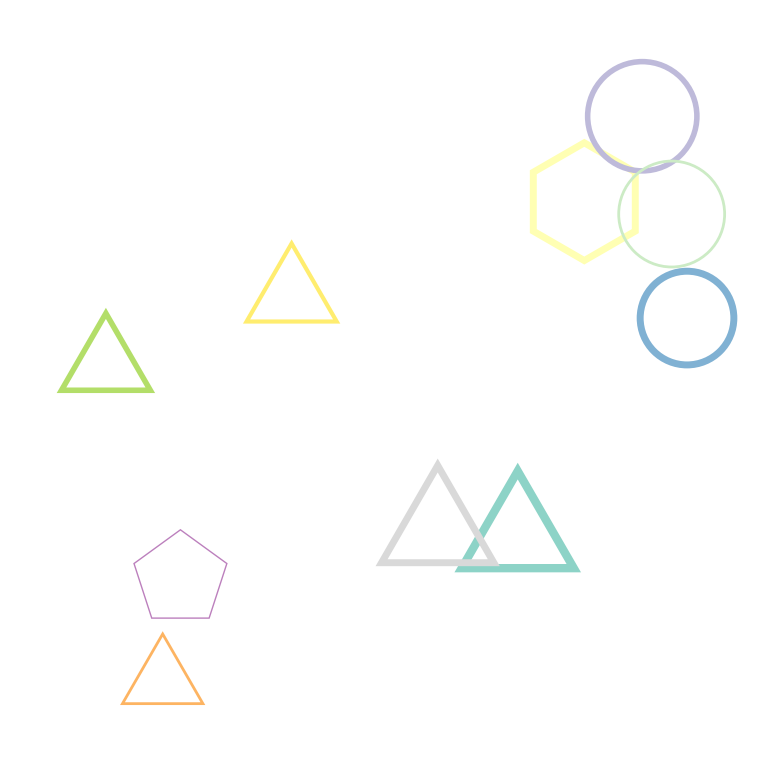[{"shape": "triangle", "thickness": 3, "radius": 0.42, "center": [0.672, 0.304]}, {"shape": "hexagon", "thickness": 2.5, "radius": 0.38, "center": [0.759, 0.738]}, {"shape": "circle", "thickness": 2, "radius": 0.35, "center": [0.834, 0.849]}, {"shape": "circle", "thickness": 2.5, "radius": 0.3, "center": [0.892, 0.587]}, {"shape": "triangle", "thickness": 1, "radius": 0.3, "center": [0.211, 0.116]}, {"shape": "triangle", "thickness": 2, "radius": 0.33, "center": [0.138, 0.526]}, {"shape": "triangle", "thickness": 2.5, "radius": 0.42, "center": [0.568, 0.311]}, {"shape": "pentagon", "thickness": 0.5, "radius": 0.32, "center": [0.234, 0.249]}, {"shape": "circle", "thickness": 1, "radius": 0.34, "center": [0.872, 0.722]}, {"shape": "triangle", "thickness": 1.5, "radius": 0.34, "center": [0.379, 0.616]}]